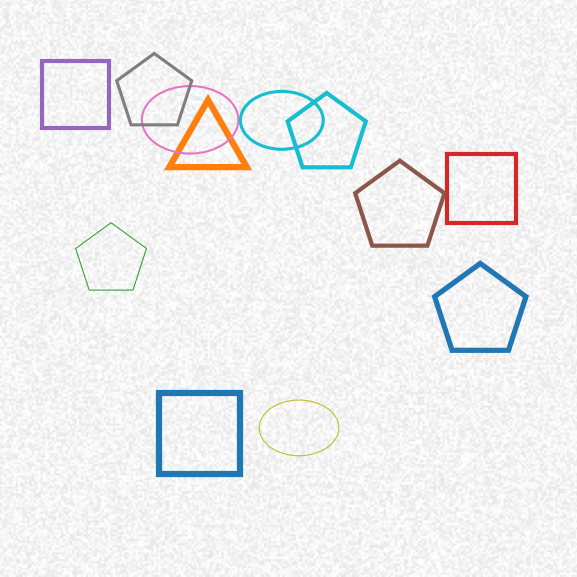[{"shape": "pentagon", "thickness": 2.5, "radius": 0.42, "center": [0.832, 0.46]}, {"shape": "square", "thickness": 3, "radius": 0.35, "center": [0.345, 0.248]}, {"shape": "triangle", "thickness": 3, "radius": 0.39, "center": [0.36, 0.748]}, {"shape": "pentagon", "thickness": 0.5, "radius": 0.32, "center": [0.192, 0.549]}, {"shape": "square", "thickness": 2, "radius": 0.3, "center": [0.833, 0.672]}, {"shape": "square", "thickness": 2, "radius": 0.29, "center": [0.131, 0.836]}, {"shape": "pentagon", "thickness": 2, "radius": 0.41, "center": [0.692, 0.639]}, {"shape": "oval", "thickness": 1, "radius": 0.42, "center": [0.329, 0.792]}, {"shape": "pentagon", "thickness": 1.5, "radius": 0.34, "center": [0.267, 0.838]}, {"shape": "oval", "thickness": 0.5, "radius": 0.34, "center": [0.518, 0.258]}, {"shape": "pentagon", "thickness": 2, "radius": 0.36, "center": [0.566, 0.767]}, {"shape": "oval", "thickness": 1.5, "radius": 0.36, "center": [0.488, 0.791]}]